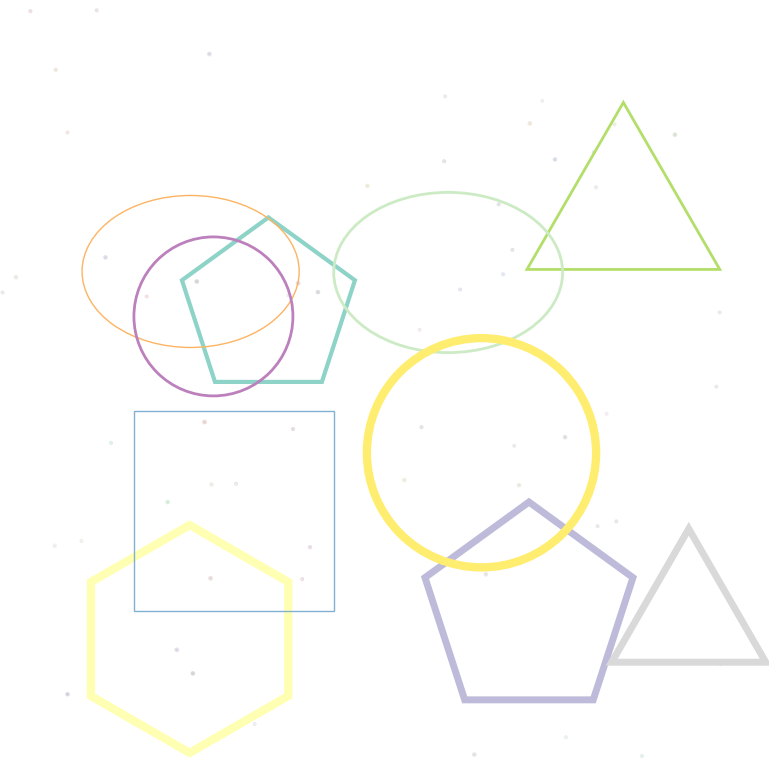[{"shape": "pentagon", "thickness": 1.5, "radius": 0.59, "center": [0.349, 0.6]}, {"shape": "hexagon", "thickness": 3, "radius": 0.74, "center": [0.246, 0.17]}, {"shape": "pentagon", "thickness": 2.5, "radius": 0.71, "center": [0.687, 0.206]}, {"shape": "square", "thickness": 0.5, "radius": 0.65, "center": [0.304, 0.336]}, {"shape": "oval", "thickness": 0.5, "radius": 0.7, "center": [0.248, 0.647]}, {"shape": "triangle", "thickness": 1, "radius": 0.72, "center": [0.81, 0.722]}, {"shape": "triangle", "thickness": 2.5, "radius": 0.58, "center": [0.894, 0.198]}, {"shape": "circle", "thickness": 1, "radius": 0.52, "center": [0.277, 0.589]}, {"shape": "oval", "thickness": 1, "radius": 0.74, "center": [0.582, 0.646]}, {"shape": "circle", "thickness": 3, "radius": 0.74, "center": [0.625, 0.412]}]